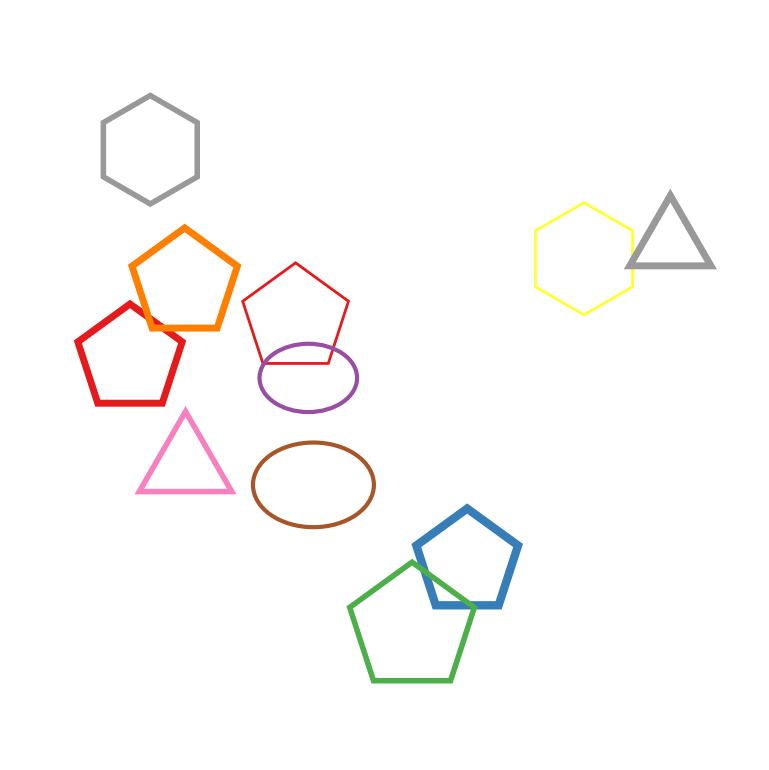[{"shape": "pentagon", "thickness": 1, "radius": 0.36, "center": [0.384, 0.586]}, {"shape": "pentagon", "thickness": 2.5, "radius": 0.36, "center": [0.169, 0.534]}, {"shape": "pentagon", "thickness": 3, "radius": 0.35, "center": [0.607, 0.27]}, {"shape": "pentagon", "thickness": 2, "radius": 0.43, "center": [0.535, 0.185]}, {"shape": "oval", "thickness": 1.5, "radius": 0.32, "center": [0.4, 0.509]}, {"shape": "pentagon", "thickness": 2.5, "radius": 0.36, "center": [0.24, 0.632]}, {"shape": "hexagon", "thickness": 1, "radius": 0.36, "center": [0.758, 0.664]}, {"shape": "oval", "thickness": 1.5, "radius": 0.39, "center": [0.407, 0.37]}, {"shape": "triangle", "thickness": 2, "radius": 0.35, "center": [0.241, 0.396]}, {"shape": "hexagon", "thickness": 2, "radius": 0.35, "center": [0.195, 0.806]}, {"shape": "triangle", "thickness": 2.5, "radius": 0.3, "center": [0.871, 0.685]}]